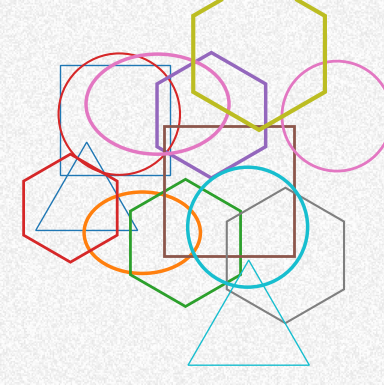[{"shape": "triangle", "thickness": 1, "radius": 0.76, "center": [0.225, 0.478]}, {"shape": "square", "thickness": 1, "radius": 0.72, "center": [0.299, 0.688]}, {"shape": "oval", "thickness": 2.5, "radius": 0.76, "center": [0.37, 0.395]}, {"shape": "hexagon", "thickness": 2, "radius": 0.83, "center": [0.482, 0.369]}, {"shape": "circle", "thickness": 1.5, "radius": 0.79, "center": [0.31, 0.704]}, {"shape": "hexagon", "thickness": 2, "radius": 0.7, "center": [0.183, 0.459]}, {"shape": "hexagon", "thickness": 2.5, "radius": 0.81, "center": [0.549, 0.701]}, {"shape": "square", "thickness": 2, "radius": 0.84, "center": [0.596, 0.503]}, {"shape": "circle", "thickness": 2, "radius": 0.71, "center": [0.875, 0.698]}, {"shape": "oval", "thickness": 2.5, "radius": 0.93, "center": [0.409, 0.73]}, {"shape": "hexagon", "thickness": 1.5, "radius": 0.88, "center": [0.741, 0.337]}, {"shape": "hexagon", "thickness": 3, "radius": 0.99, "center": [0.673, 0.86]}, {"shape": "circle", "thickness": 2.5, "radius": 0.78, "center": [0.643, 0.41]}, {"shape": "triangle", "thickness": 1, "radius": 0.91, "center": [0.646, 0.142]}]